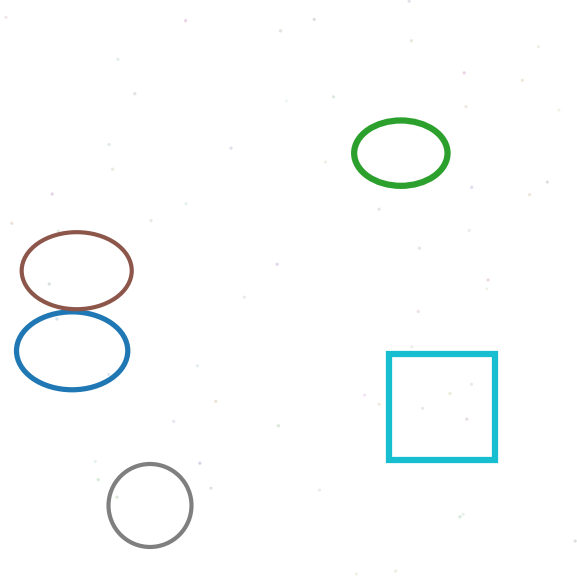[{"shape": "oval", "thickness": 2.5, "radius": 0.48, "center": [0.125, 0.392]}, {"shape": "oval", "thickness": 3, "radius": 0.4, "center": [0.694, 0.734]}, {"shape": "oval", "thickness": 2, "radius": 0.48, "center": [0.133, 0.53]}, {"shape": "circle", "thickness": 2, "radius": 0.36, "center": [0.26, 0.124]}, {"shape": "square", "thickness": 3, "radius": 0.46, "center": [0.765, 0.294]}]